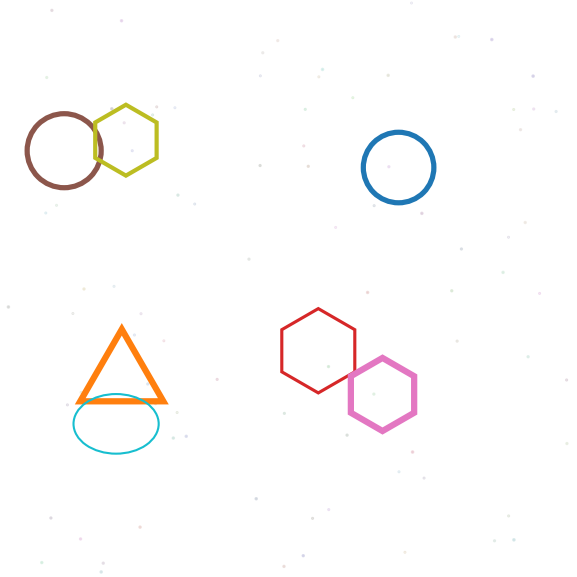[{"shape": "circle", "thickness": 2.5, "radius": 0.31, "center": [0.69, 0.709]}, {"shape": "triangle", "thickness": 3, "radius": 0.42, "center": [0.211, 0.346]}, {"shape": "hexagon", "thickness": 1.5, "radius": 0.36, "center": [0.551, 0.392]}, {"shape": "circle", "thickness": 2.5, "radius": 0.32, "center": [0.111, 0.738]}, {"shape": "hexagon", "thickness": 3, "radius": 0.32, "center": [0.662, 0.316]}, {"shape": "hexagon", "thickness": 2, "radius": 0.31, "center": [0.218, 0.756]}, {"shape": "oval", "thickness": 1, "radius": 0.37, "center": [0.201, 0.265]}]